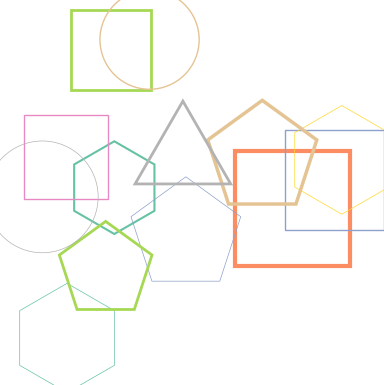[{"shape": "hexagon", "thickness": 0.5, "radius": 0.71, "center": [0.174, 0.122]}, {"shape": "hexagon", "thickness": 1.5, "radius": 0.6, "center": [0.297, 0.513]}, {"shape": "square", "thickness": 3, "radius": 0.75, "center": [0.76, 0.458]}, {"shape": "square", "thickness": 1, "radius": 0.65, "center": [0.869, 0.533]}, {"shape": "pentagon", "thickness": 0.5, "radius": 0.75, "center": [0.483, 0.391]}, {"shape": "square", "thickness": 1, "radius": 0.55, "center": [0.171, 0.593]}, {"shape": "pentagon", "thickness": 2, "radius": 0.63, "center": [0.274, 0.298]}, {"shape": "square", "thickness": 2, "radius": 0.52, "center": [0.289, 0.869]}, {"shape": "hexagon", "thickness": 0.5, "radius": 0.71, "center": [0.888, 0.585]}, {"shape": "circle", "thickness": 1, "radius": 0.64, "center": [0.388, 0.897]}, {"shape": "pentagon", "thickness": 2.5, "radius": 0.74, "center": [0.681, 0.59]}, {"shape": "triangle", "thickness": 2, "radius": 0.72, "center": [0.475, 0.594]}, {"shape": "circle", "thickness": 0.5, "radius": 0.73, "center": [0.11, 0.489]}]